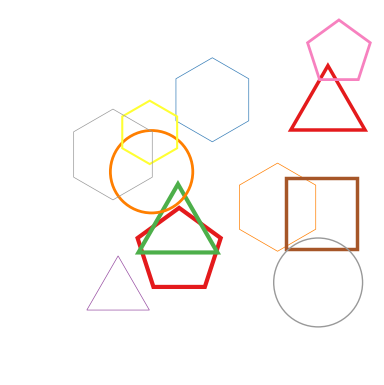[{"shape": "triangle", "thickness": 2.5, "radius": 0.56, "center": [0.852, 0.718]}, {"shape": "pentagon", "thickness": 3, "radius": 0.57, "center": [0.465, 0.347]}, {"shape": "hexagon", "thickness": 0.5, "radius": 0.55, "center": [0.552, 0.741]}, {"shape": "triangle", "thickness": 3, "radius": 0.59, "center": [0.462, 0.403]}, {"shape": "triangle", "thickness": 0.5, "radius": 0.47, "center": [0.307, 0.242]}, {"shape": "hexagon", "thickness": 0.5, "radius": 0.57, "center": [0.721, 0.462]}, {"shape": "circle", "thickness": 2, "radius": 0.54, "center": [0.394, 0.554]}, {"shape": "hexagon", "thickness": 1.5, "radius": 0.41, "center": [0.389, 0.656]}, {"shape": "square", "thickness": 2.5, "radius": 0.46, "center": [0.835, 0.445]}, {"shape": "pentagon", "thickness": 2, "radius": 0.43, "center": [0.88, 0.863]}, {"shape": "circle", "thickness": 1, "radius": 0.58, "center": [0.826, 0.266]}, {"shape": "hexagon", "thickness": 0.5, "radius": 0.59, "center": [0.293, 0.599]}]